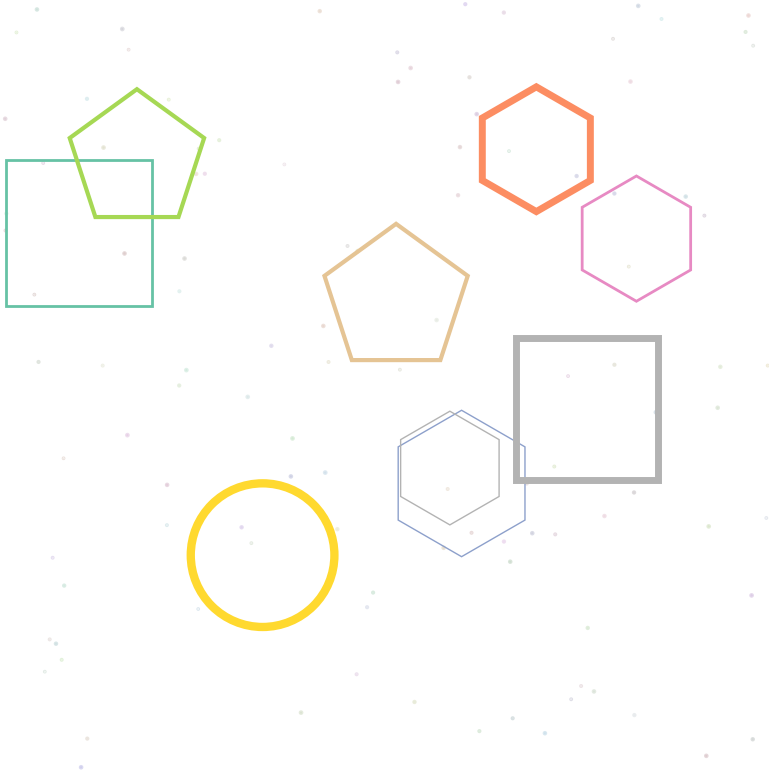[{"shape": "square", "thickness": 1, "radius": 0.47, "center": [0.103, 0.697]}, {"shape": "hexagon", "thickness": 2.5, "radius": 0.41, "center": [0.697, 0.806]}, {"shape": "hexagon", "thickness": 0.5, "radius": 0.48, "center": [0.599, 0.372]}, {"shape": "hexagon", "thickness": 1, "radius": 0.41, "center": [0.827, 0.69]}, {"shape": "pentagon", "thickness": 1.5, "radius": 0.46, "center": [0.178, 0.792]}, {"shape": "circle", "thickness": 3, "radius": 0.47, "center": [0.341, 0.279]}, {"shape": "pentagon", "thickness": 1.5, "radius": 0.49, "center": [0.514, 0.611]}, {"shape": "hexagon", "thickness": 0.5, "radius": 0.37, "center": [0.584, 0.392]}, {"shape": "square", "thickness": 2.5, "radius": 0.46, "center": [0.762, 0.469]}]